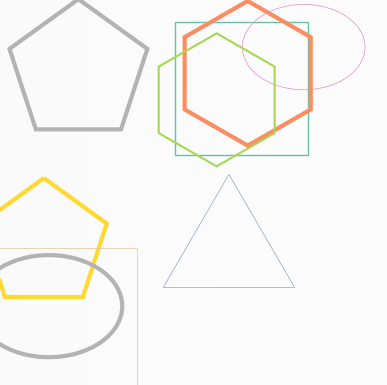[{"shape": "square", "thickness": 1, "radius": 0.86, "center": [0.624, 0.77]}, {"shape": "hexagon", "thickness": 3, "radius": 0.94, "center": [0.639, 0.81]}, {"shape": "triangle", "thickness": 0.5, "radius": 0.98, "center": [0.591, 0.351]}, {"shape": "oval", "thickness": 0.5, "radius": 0.79, "center": [0.784, 0.878]}, {"shape": "hexagon", "thickness": 1.5, "radius": 0.86, "center": [0.559, 0.741]}, {"shape": "pentagon", "thickness": 3, "radius": 0.85, "center": [0.113, 0.367]}, {"shape": "square", "thickness": 0.5, "radius": 0.94, "center": [0.167, 0.169]}, {"shape": "pentagon", "thickness": 3, "radius": 0.94, "center": [0.202, 0.815]}, {"shape": "oval", "thickness": 3, "radius": 0.95, "center": [0.126, 0.205]}]